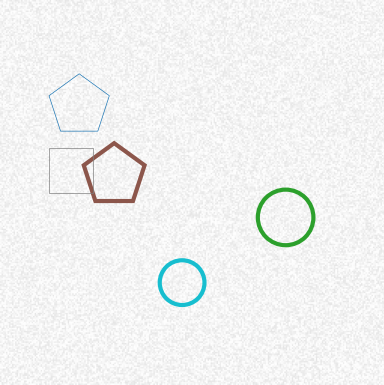[{"shape": "pentagon", "thickness": 0.5, "radius": 0.41, "center": [0.206, 0.726]}, {"shape": "circle", "thickness": 3, "radius": 0.36, "center": [0.742, 0.435]}, {"shape": "pentagon", "thickness": 3, "radius": 0.42, "center": [0.297, 0.545]}, {"shape": "square", "thickness": 0.5, "radius": 0.29, "center": [0.184, 0.557]}, {"shape": "circle", "thickness": 3, "radius": 0.29, "center": [0.473, 0.266]}]